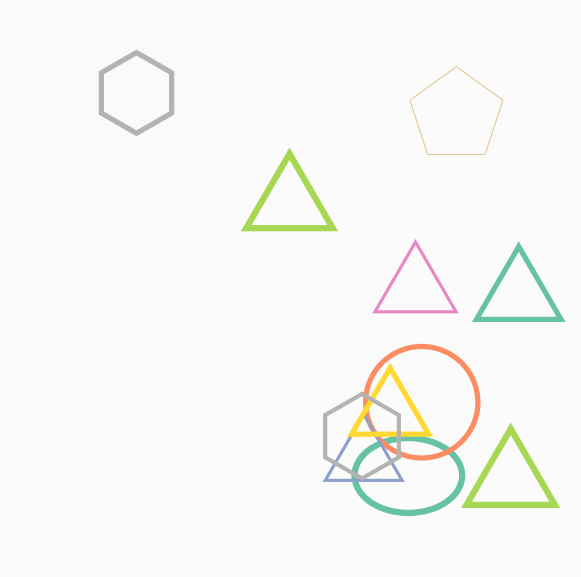[{"shape": "triangle", "thickness": 2.5, "radius": 0.42, "center": [0.892, 0.488]}, {"shape": "oval", "thickness": 3, "radius": 0.46, "center": [0.703, 0.176]}, {"shape": "circle", "thickness": 2.5, "radius": 0.48, "center": [0.726, 0.303]}, {"shape": "triangle", "thickness": 1.5, "radius": 0.38, "center": [0.626, 0.206]}, {"shape": "triangle", "thickness": 1.5, "radius": 0.4, "center": [0.715, 0.5]}, {"shape": "triangle", "thickness": 3, "radius": 0.43, "center": [0.498, 0.647]}, {"shape": "triangle", "thickness": 3, "radius": 0.44, "center": [0.879, 0.169]}, {"shape": "triangle", "thickness": 2.5, "radius": 0.38, "center": [0.671, 0.286]}, {"shape": "pentagon", "thickness": 0.5, "radius": 0.42, "center": [0.785, 0.8]}, {"shape": "hexagon", "thickness": 2, "radius": 0.37, "center": [0.623, 0.244]}, {"shape": "hexagon", "thickness": 2.5, "radius": 0.35, "center": [0.235, 0.838]}]